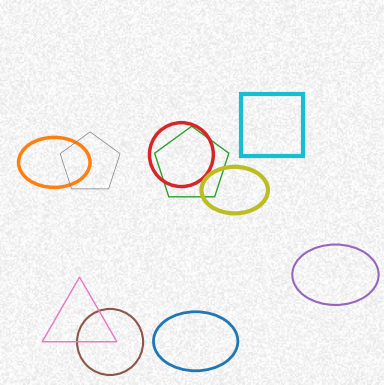[{"shape": "oval", "thickness": 2, "radius": 0.55, "center": [0.508, 0.114]}, {"shape": "oval", "thickness": 2.5, "radius": 0.46, "center": [0.141, 0.578]}, {"shape": "pentagon", "thickness": 1, "radius": 0.51, "center": [0.498, 0.571]}, {"shape": "circle", "thickness": 2.5, "radius": 0.41, "center": [0.471, 0.598]}, {"shape": "oval", "thickness": 1.5, "radius": 0.56, "center": [0.871, 0.286]}, {"shape": "circle", "thickness": 1.5, "radius": 0.43, "center": [0.286, 0.112]}, {"shape": "triangle", "thickness": 1, "radius": 0.56, "center": [0.207, 0.168]}, {"shape": "pentagon", "thickness": 0.5, "radius": 0.41, "center": [0.234, 0.576]}, {"shape": "oval", "thickness": 3, "radius": 0.43, "center": [0.61, 0.506]}, {"shape": "square", "thickness": 3, "radius": 0.4, "center": [0.706, 0.676]}]